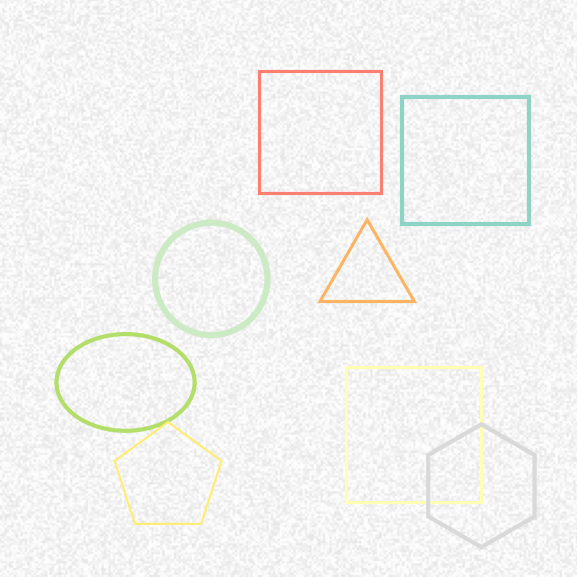[{"shape": "square", "thickness": 2, "radius": 0.55, "center": [0.807, 0.721]}, {"shape": "square", "thickness": 1.5, "radius": 0.59, "center": [0.716, 0.246]}, {"shape": "square", "thickness": 1.5, "radius": 0.53, "center": [0.554, 0.77]}, {"shape": "triangle", "thickness": 1.5, "radius": 0.47, "center": [0.636, 0.524]}, {"shape": "oval", "thickness": 2, "radius": 0.6, "center": [0.217, 0.337]}, {"shape": "hexagon", "thickness": 2, "radius": 0.53, "center": [0.834, 0.158]}, {"shape": "circle", "thickness": 3, "radius": 0.49, "center": [0.366, 0.516]}, {"shape": "pentagon", "thickness": 1, "radius": 0.49, "center": [0.291, 0.171]}]